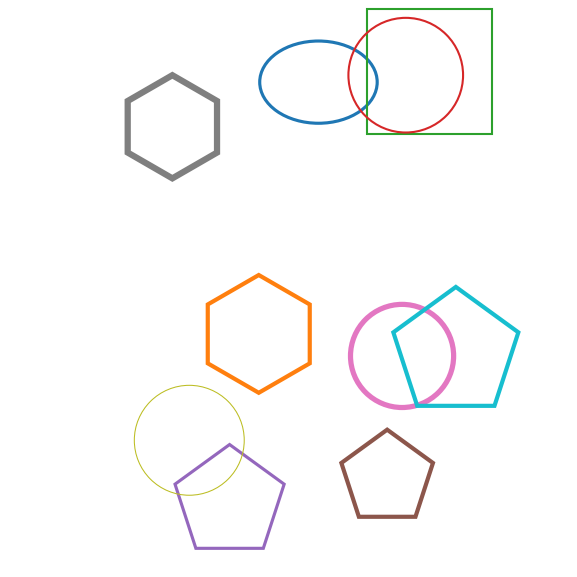[{"shape": "oval", "thickness": 1.5, "radius": 0.51, "center": [0.551, 0.857]}, {"shape": "hexagon", "thickness": 2, "radius": 0.51, "center": [0.448, 0.421]}, {"shape": "square", "thickness": 1, "radius": 0.54, "center": [0.743, 0.876]}, {"shape": "circle", "thickness": 1, "radius": 0.5, "center": [0.703, 0.869]}, {"shape": "pentagon", "thickness": 1.5, "radius": 0.5, "center": [0.398, 0.13]}, {"shape": "pentagon", "thickness": 2, "radius": 0.42, "center": [0.67, 0.172]}, {"shape": "circle", "thickness": 2.5, "radius": 0.45, "center": [0.696, 0.383]}, {"shape": "hexagon", "thickness": 3, "radius": 0.45, "center": [0.298, 0.78]}, {"shape": "circle", "thickness": 0.5, "radius": 0.48, "center": [0.328, 0.237]}, {"shape": "pentagon", "thickness": 2, "radius": 0.57, "center": [0.789, 0.388]}]